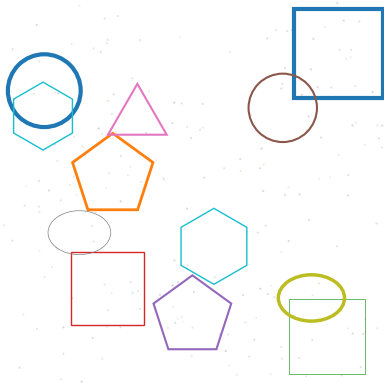[{"shape": "square", "thickness": 3, "radius": 0.58, "center": [0.879, 0.862]}, {"shape": "circle", "thickness": 3, "radius": 0.47, "center": [0.115, 0.764]}, {"shape": "pentagon", "thickness": 2, "radius": 0.55, "center": [0.293, 0.544]}, {"shape": "square", "thickness": 0.5, "radius": 0.49, "center": [0.849, 0.125]}, {"shape": "square", "thickness": 1, "radius": 0.48, "center": [0.279, 0.25]}, {"shape": "pentagon", "thickness": 1.5, "radius": 0.53, "center": [0.5, 0.179]}, {"shape": "circle", "thickness": 1.5, "radius": 0.44, "center": [0.734, 0.72]}, {"shape": "triangle", "thickness": 1.5, "radius": 0.44, "center": [0.357, 0.694]}, {"shape": "oval", "thickness": 0.5, "radius": 0.41, "center": [0.206, 0.396]}, {"shape": "oval", "thickness": 2.5, "radius": 0.43, "center": [0.809, 0.226]}, {"shape": "hexagon", "thickness": 1, "radius": 0.49, "center": [0.556, 0.36]}, {"shape": "hexagon", "thickness": 1, "radius": 0.44, "center": [0.112, 0.698]}]